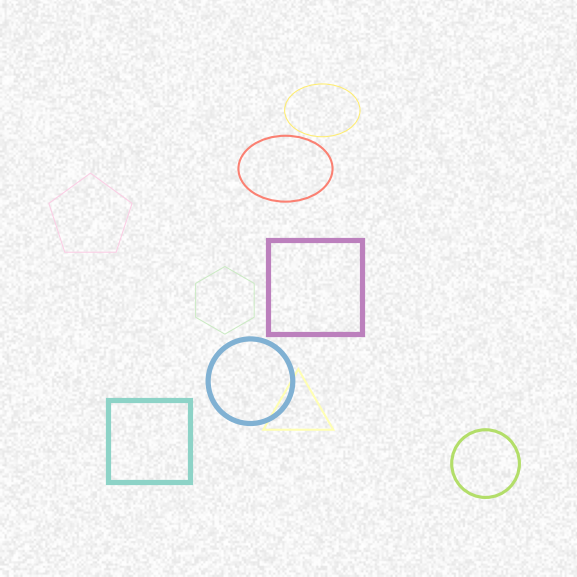[{"shape": "square", "thickness": 2.5, "radius": 0.35, "center": [0.258, 0.236]}, {"shape": "triangle", "thickness": 1, "radius": 0.35, "center": [0.517, 0.29]}, {"shape": "oval", "thickness": 1, "radius": 0.41, "center": [0.494, 0.707]}, {"shape": "circle", "thickness": 2.5, "radius": 0.37, "center": [0.434, 0.339]}, {"shape": "circle", "thickness": 1.5, "radius": 0.29, "center": [0.841, 0.196]}, {"shape": "pentagon", "thickness": 0.5, "radius": 0.38, "center": [0.157, 0.624]}, {"shape": "square", "thickness": 2.5, "radius": 0.4, "center": [0.545, 0.503]}, {"shape": "hexagon", "thickness": 0.5, "radius": 0.29, "center": [0.389, 0.479]}, {"shape": "oval", "thickness": 0.5, "radius": 0.33, "center": [0.558, 0.808]}]